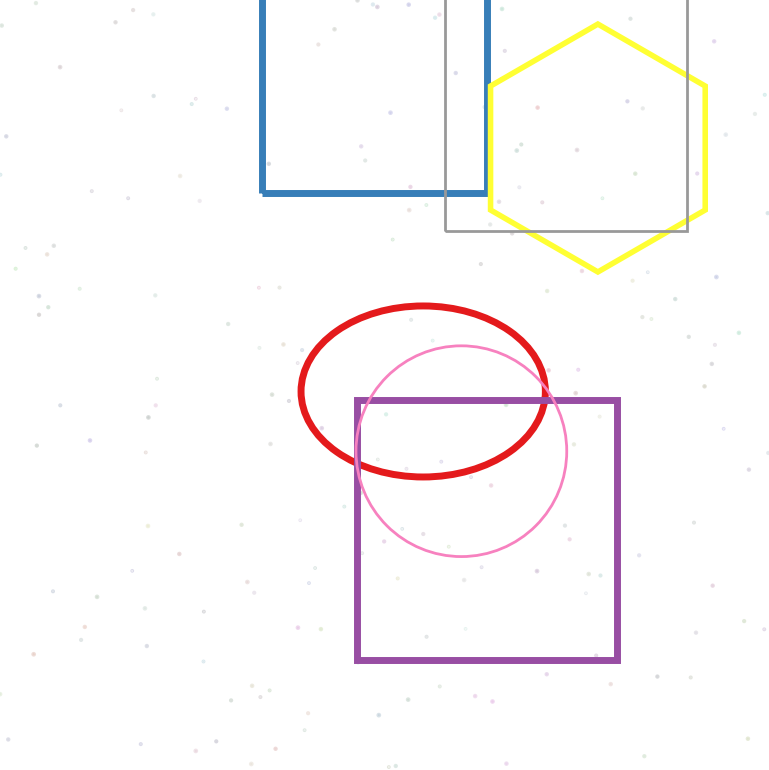[{"shape": "oval", "thickness": 2.5, "radius": 0.79, "center": [0.55, 0.492]}, {"shape": "square", "thickness": 2.5, "radius": 0.73, "center": [0.486, 0.895]}, {"shape": "square", "thickness": 2.5, "radius": 0.84, "center": [0.632, 0.312]}, {"shape": "hexagon", "thickness": 2, "radius": 0.8, "center": [0.776, 0.808]}, {"shape": "circle", "thickness": 1, "radius": 0.68, "center": [0.599, 0.414]}, {"shape": "square", "thickness": 1, "radius": 0.79, "center": [0.736, 0.857]}]